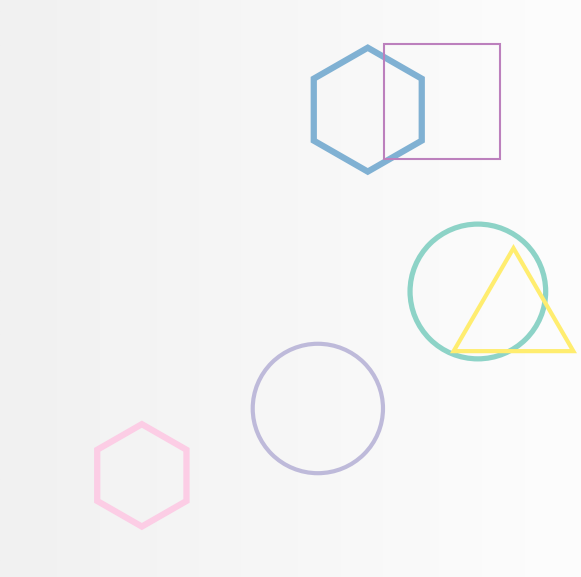[{"shape": "circle", "thickness": 2.5, "radius": 0.58, "center": [0.822, 0.494]}, {"shape": "circle", "thickness": 2, "radius": 0.56, "center": [0.547, 0.292]}, {"shape": "hexagon", "thickness": 3, "radius": 0.54, "center": [0.633, 0.809]}, {"shape": "hexagon", "thickness": 3, "radius": 0.44, "center": [0.244, 0.176]}, {"shape": "square", "thickness": 1, "radius": 0.5, "center": [0.761, 0.823]}, {"shape": "triangle", "thickness": 2, "radius": 0.59, "center": [0.883, 0.451]}]